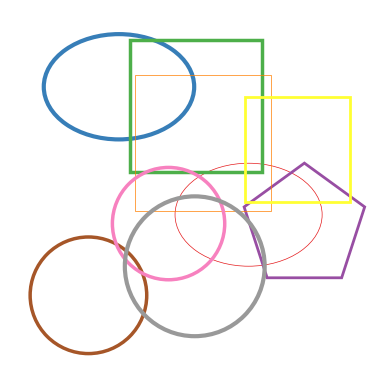[{"shape": "oval", "thickness": 0.5, "radius": 0.96, "center": [0.646, 0.442]}, {"shape": "oval", "thickness": 3, "radius": 0.98, "center": [0.309, 0.775]}, {"shape": "square", "thickness": 2.5, "radius": 0.86, "center": [0.509, 0.724]}, {"shape": "pentagon", "thickness": 2, "radius": 0.82, "center": [0.791, 0.412]}, {"shape": "square", "thickness": 0.5, "radius": 0.88, "center": [0.528, 0.629]}, {"shape": "square", "thickness": 2, "radius": 0.68, "center": [0.773, 0.611]}, {"shape": "circle", "thickness": 2.5, "radius": 0.76, "center": [0.23, 0.233]}, {"shape": "circle", "thickness": 2.5, "radius": 0.73, "center": [0.438, 0.419]}, {"shape": "circle", "thickness": 3, "radius": 0.91, "center": [0.506, 0.308]}]